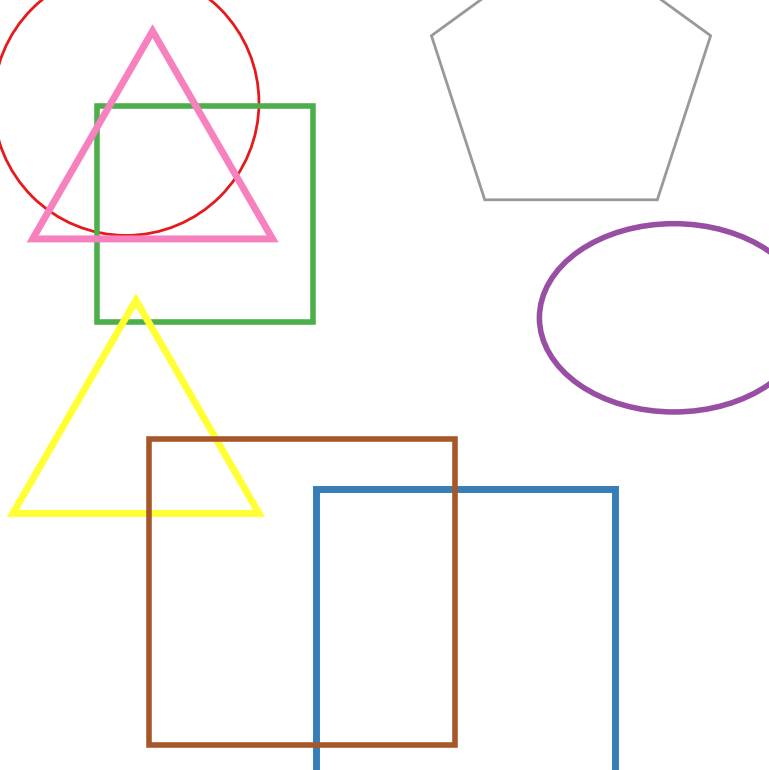[{"shape": "circle", "thickness": 1, "radius": 0.86, "center": [0.164, 0.867]}, {"shape": "square", "thickness": 2.5, "radius": 0.97, "center": [0.605, 0.171]}, {"shape": "square", "thickness": 2, "radius": 0.7, "center": [0.266, 0.722]}, {"shape": "oval", "thickness": 2, "radius": 0.87, "center": [0.875, 0.587]}, {"shape": "triangle", "thickness": 2.5, "radius": 0.92, "center": [0.177, 0.425]}, {"shape": "square", "thickness": 2, "radius": 0.99, "center": [0.392, 0.231]}, {"shape": "triangle", "thickness": 2.5, "radius": 0.9, "center": [0.198, 0.78]}, {"shape": "pentagon", "thickness": 1, "radius": 0.95, "center": [0.742, 0.895]}]